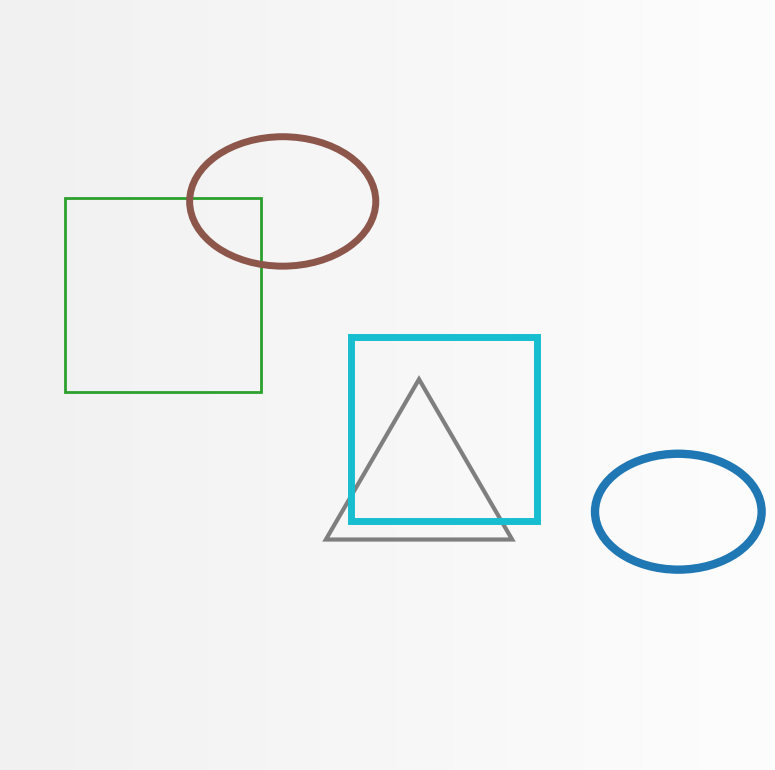[{"shape": "oval", "thickness": 3, "radius": 0.54, "center": [0.875, 0.335]}, {"shape": "square", "thickness": 1, "radius": 0.63, "center": [0.21, 0.617]}, {"shape": "oval", "thickness": 2.5, "radius": 0.6, "center": [0.365, 0.738]}, {"shape": "triangle", "thickness": 1.5, "radius": 0.69, "center": [0.541, 0.369]}, {"shape": "square", "thickness": 2.5, "radius": 0.6, "center": [0.572, 0.443]}]